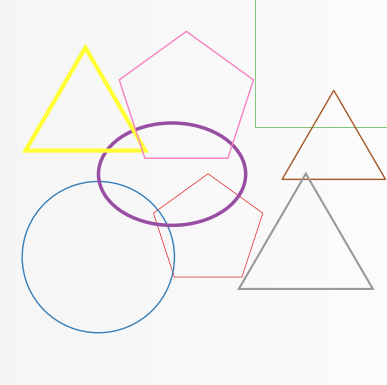[{"shape": "pentagon", "thickness": 0.5, "radius": 0.74, "center": [0.537, 0.4]}, {"shape": "circle", "thickness": 1, "radius": 0.98, "center": [0.254, 0.332]}, {"shape": "square", "thickness": 0.5, "radius": 0.93, "center": [0.843, 0.855]}, {"shape": "oval", "thickness": 2.5, "radius": 0.95, "center": [0.444, 0.548]}, {"shape": "triangle", "thickness": 3, "radius": 0.89, "center": [0.22, 0.698]}, {"shape": "triangle", "thickness": 1, "radius": 0.77, "center": [0.861, 0.611]}, {"shape": "pentagon", "thickness": 1, "radius": 0.91, "center": [0.481, 0.736]}, {"shape": "triangle", "thickness": 1.5, "radius": 1.0, "center": [0.789, 0.349]}]